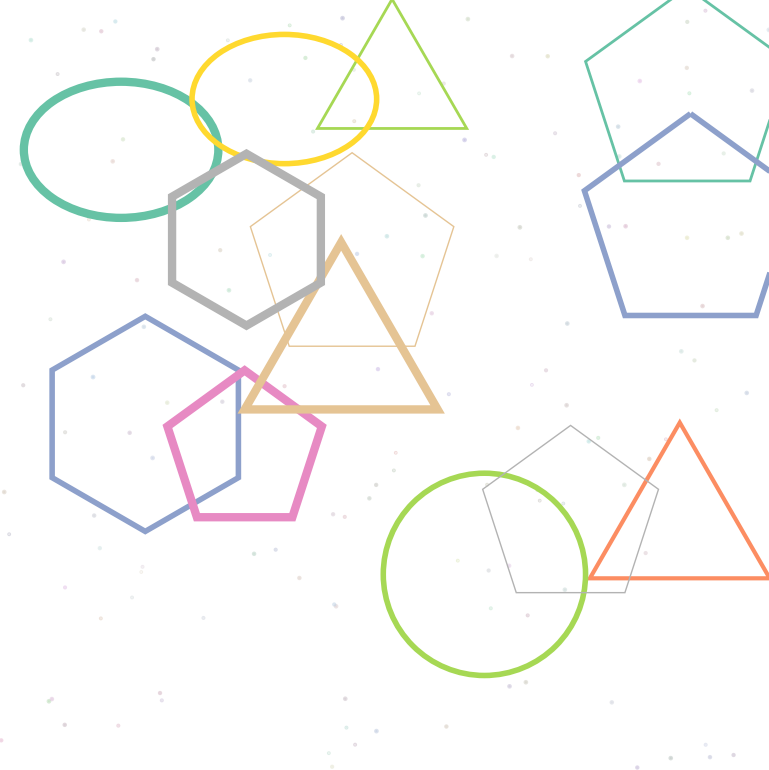[{"shape": "oval", "thickness": 3, "radius": 0.63, "center": [0.157, 0.805]}, {"shape": "pentagon", "thickness": 1, "radius": 0.69, "center": [0.892, 0.877]}, {"shape": "triangle", "thickness": 1.5, "radius": 0.67, "center": [0.883, 0.316]}, {"shape": "hexagon", "thickness": 2, "radius": 0.7, "center": [0.189, 0.45]}, {"shape": "pentagon", "thickness": 2, "radius": 0.72, "center": [0.897, 0.707]}, {"shape": "pentagon", "thickness": 3, "radius": 0.53, "center": [0.318, 0.414]}, {"shape": "circle", "thickness": 2, "radius": 0.66, "center": [0.629, 0.254]}, {"shape": "triangle", "thickness": 1, "radius": 0.56, "center": [0.509, 0.889]}, {"shape": "oval", "thickness": 2, "radius": 0.6, "center": [0.369, 0.871]}, {"shape": "triangle", "thickness": 3, "radius": 0.72, "center": [0.443, 0.541]}, {"shape": "pentagon", "thickness": 0.5, "radius": 0.69, "center": [0.457, 0.663]}, {"shape": "pentagon", "thickness": 0.5, "radius": 0.6, "center": [0.741, 0.327]}, {"shape": "hexagon", "thickness": 3, "radius": 0.56, "center": [0.32, 0.689]}]